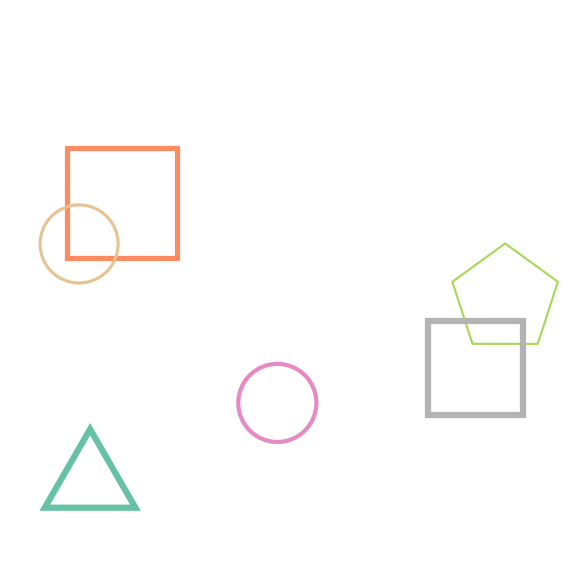[{"shape": "triangle", "thickness": 3, "radius": 0.45, "center": [0.156, 0.165]}, {"shape": "square", "thickness": 2.5, "radius": 0.47, "center": [0.211, 0.648]}, {"shape": "circle", "thickness": 2, "radius": 0.34, "center": [0.48, 0.301]}, {"shape": "pentagon", "thickness": 1, "radius": 0.48, "center": [0.875, 0.481]}, {"shape": "circle", "thickness": 1.5, "radius": 0.34, "center": [0.137, 0.577]}, {"shape": "square", "thickness": 3, "radius": 0.41, "center": [0.824, 0.362]}]